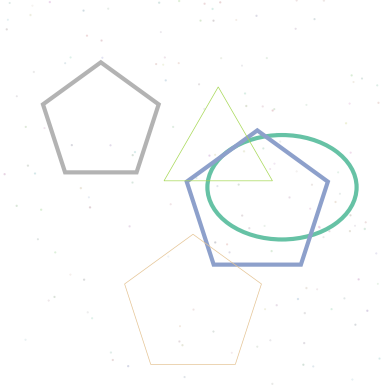[{"shape": "oval", "thickness": 3, "radius": 0.97, "center": [0.732, 0.514]}, {"shape": "pentagon", "thickness": 3, "radius": 0.96, "center": [0.668, 0.469]}, {"shape": "triangle", "thickness": 0.5, "radius": 0.81, "center": [0.567, 0.612]}, {"shape": "pentagon", "thickness": 0.5, "radius": 0.93, "center": [0.501, 0.205]}, {"shape": "pentagon", "thickness": 3, "radius": 0.79, "center": [0.262, 0.68]}]